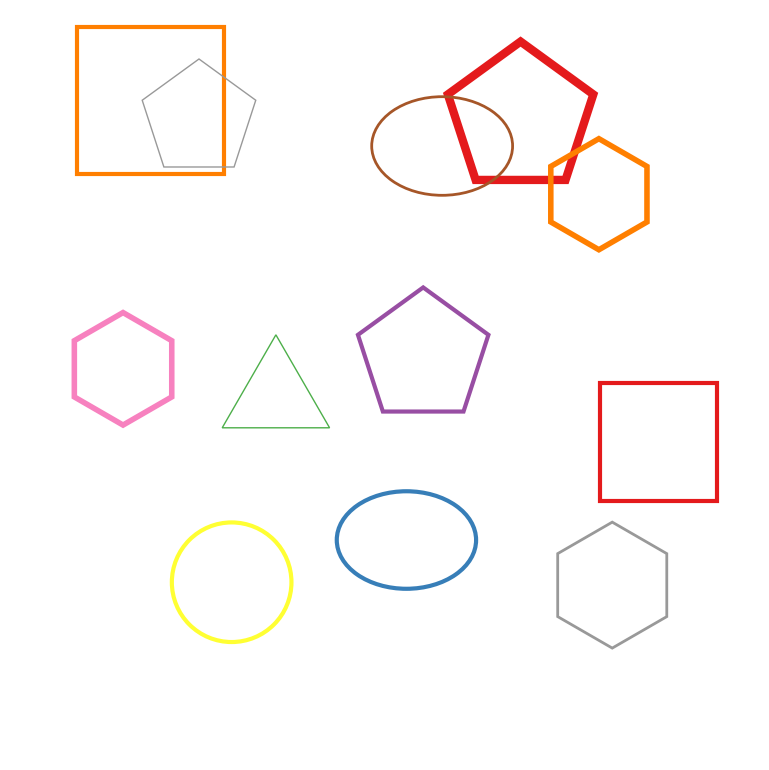[{"shape": "pentagon", "thickness": 3, "radius": 0.5, "center": [0.676, 0.847]}, {"shape": "square", "thickness": 1.5, "radius": 0.38, "center": [0.855, 0.426]}, {"shape": "oval", "thickness": 1.5, "radius": 0.45, "center": [0.528, 0.299]}, {"shape": "triangle", "thickness": 0.5, "radius": 0.4, "center": [0.358, 0.485]}, {"shape": "pentagon", "thickness": 1.5, "radius": 0.45, "center": [0.55, 0.538]}, {"shape": "hexagon", "thickness": 2, "radius": 0.36, "center": [0.778, 0.748]}, {"shape": "square", "thickness": 1.5, "radius": 0.48, "center": [0.196, 0.869]}, {"shape": "circle", "thickness": 1.5, "radius": 0.39, "center": [0.301, 0.244]}, {"shape": "oval", "thickness": 1, "radius": 0.46, "center": [0.574, 0.81]}, {"shape": "hexagon", "thickness": 2, "radius": 0.37, "center": [0.16, 0.521]}, {"shape": "hexagon", "thickness": 1, "radius": 0.41, "center": [0.795, 0.24]}, {"shape": "pentagon", "thickness": 0.5, "radius": 0.39, "center": [0.258, 0.846]}]